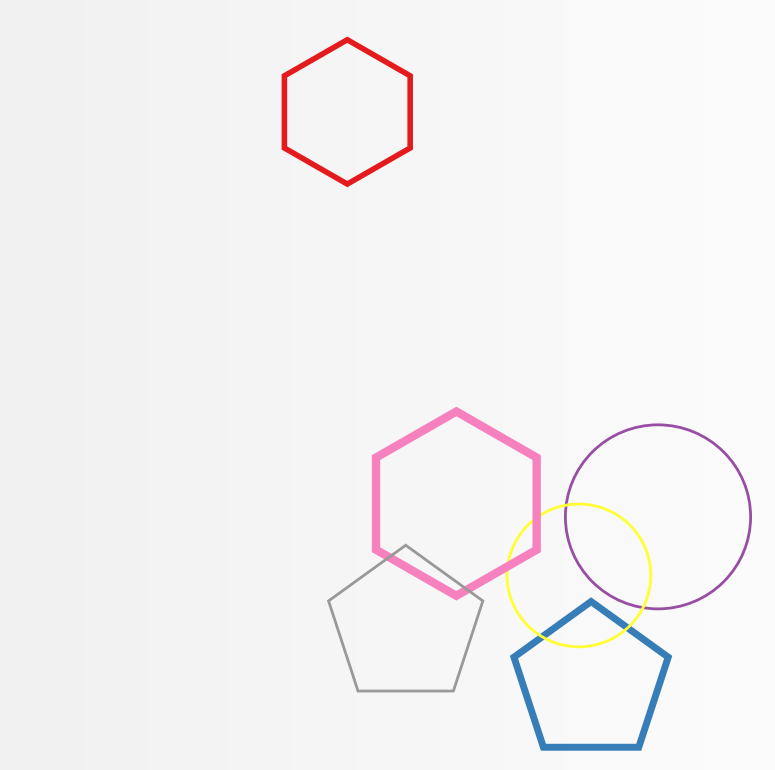[{"shape": "hexagon", "thickness": 2, "radius": 0.47, "center": [0.448, 0.855]}, {"shape": "pentagon", "thickness": 2.5, "radius": 0.52, "center": [0.763, 0.114]}, {"shape": "circle", "thickness": 1, "radius": 0.6, "center": [0.849, 0.329]}, {"shape": "circle", "thickness": 1, "radius": 0.46, "center": [0.747, 0.253]}, {"shape": "hexagon", "thickness": 3, "radius": 0.6, "center": [0.589, 0.346]}, {"shape": "pentagon", "thickness": 1, "radius": 0.52, "center": [0.523, 0.187]}]